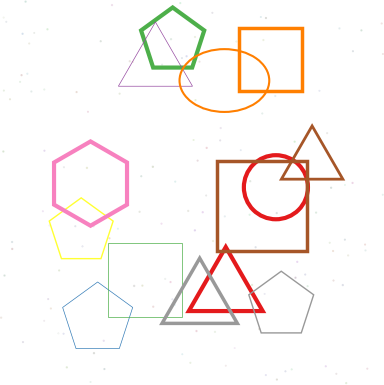[{"shape": "circle", "thickness": 3, "radius": 0.42, "center": [0.717, 0.514]}, {"shape": "triangle", "thickness": 3, "radius": 0.55, "center": [0.586, 0.247]}, {"shape": "pentagon", "thickness": 0.5, "radius": 0.48, "center": [0.254, 0.172]}, {"shape": "pentagon", "thickness": 3, "radius": 0.43, "center": [0.448, 0.894]}, {"shape": "square", "thickness": 0.5, "radius": 0.48, "center": [0.377, 0.272]}, {"shape": "triangle", "thickness": 0.5, "radius": 0.56, "center": [0.404, 0.832]}, {"shape": "square", "thickness": 2.5, "radius": 0.41, "center": [0.702, 0.846]}, {"shape": "oval", "thickness": 1.5, "radius": 0.58, "center": [0.583, 0.791]}, {"shape": "pentagon", "thickness": 1, "radius": 0.44, "center": [0.211, 0.399]}, {"shape": "triangle", "thickness": 2, "radius": 0.46, "center": [0.811, 0.581]}, {"shape": "square", "thickness": 2.5, "radius": 0.58, "center": [0.68, 0.465]}, {"shape": "hexagon", "thickness": 3, "radius": 0.55, "center": [0.235, 0.523]}, {"shape": "pentagon", "thickness": 1, "radius": 0.44, "center": [0.73, 0.207]}, {"shape": "triangle", "thickness": 2.5, "radius": 0.56, "center": [0.519, 0.216]}]